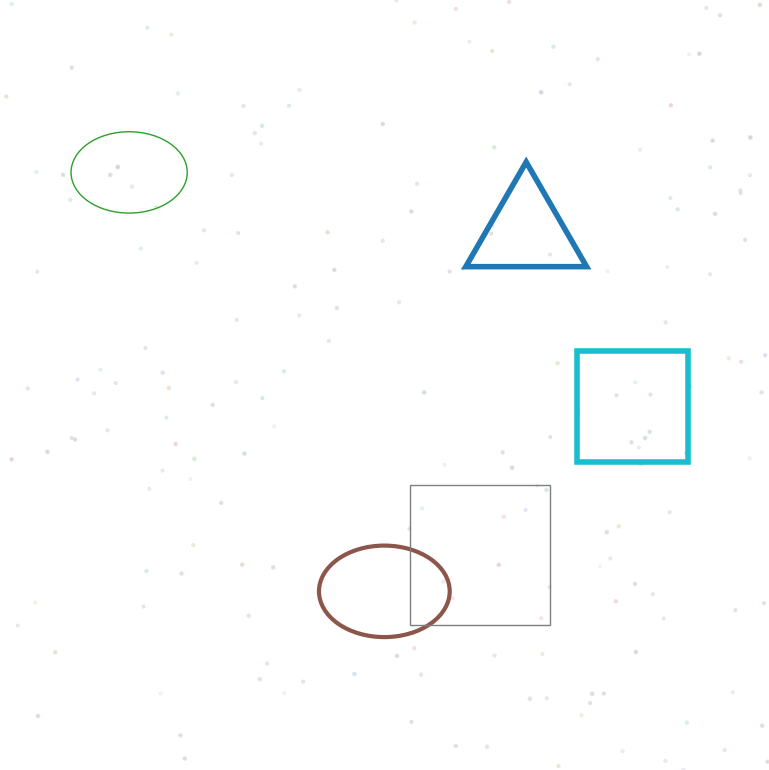[{"shape": "triangle", "thickness": 2, "radius": 0.45, "center": [0.683, 0.699]}, {"shape": "oval", "thickness": 0.5, "radius": 0.38, "center": [0.168, 0.776]}, {"shape": "oval", "thickness": 1.5, "radius": 0.42, "center": [0.499, 0.232]}, {"shape": "square", "thickness": 0.5, "radius": 0.45, "center": [0.624, 0.279]}, {"shape": "square", "thickness": 2, "radius": 0.36, "center": [0.822, 0.472]}]